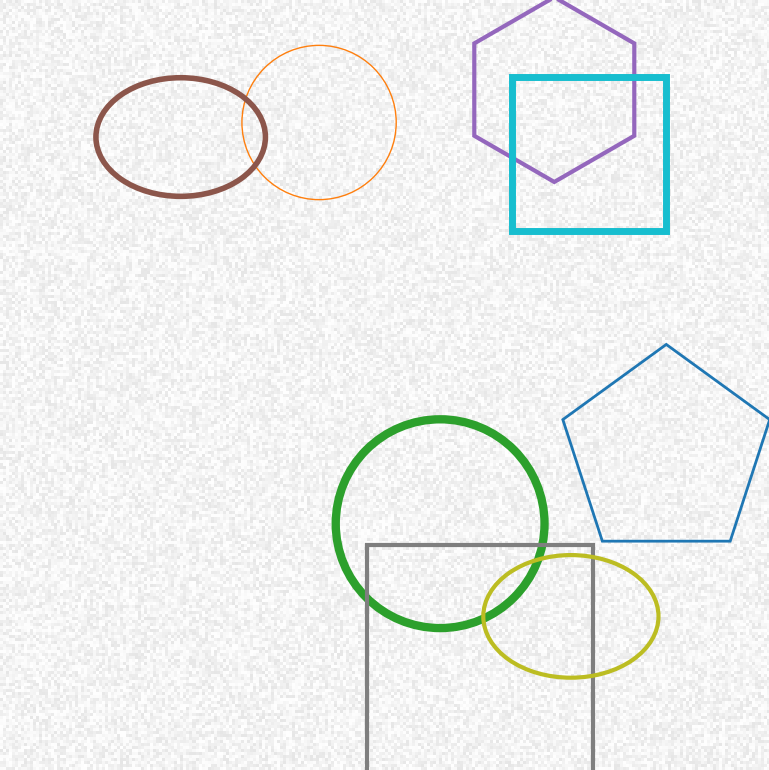[{"shape": "pentagon", "thickness": 1, "radius": 0.71, "center": [0.865, 0.411]}, {"shape": "circle", "thickness": 0.5, "radius": 0.5, "center": [0.414, 0.841]}, {"shape": "circle", "thickness": 3, "radius": 0.68, "center": [0.572, 0.32]}, {"shape": "hexagon", "thickness": 1.5, "radius": 0.6, "center": [0.72, 0.884]}, {"shape": "oval", "thickness": 2, "radius": 0.55, "center": [0.235, 0.822]}, {"shape": "square", "thickness": 1.5, "radius": 0.74, "center": [0.623, 0.145]}, {"shape": "oval", "thickness": 1.5, "radius": 0.57, "center": [0.741, 0.199]}, {"shape": "square", "thickness": 2.5, "radius": 0.5, "center": [0.765, 0.8]}]